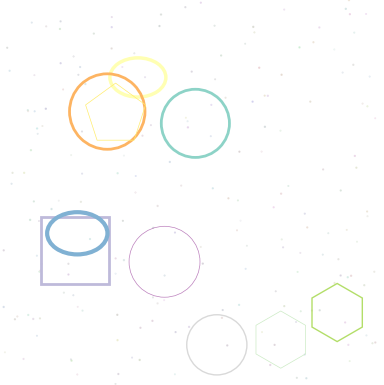[{"shape": "circle", "thickness": 2, "radius": 0.44, "center": [0.507, 0.68]}, {"shape": "oval", "thickness": 2.5, "radius": 0.36, "center": [0.358, 0.799]}, {"shape": "square", "thickness": 2, "radius": 0.44, "center": [0.195, 0.35]}, {"shape": "oval", "thickness": 3, "radius": 0.39, "center": [0.201, 0.394]}, {"shape": "circle", "thickness": 2, "radius": 0.49, "center": [0.279, 0.71]}, {"shape": "hexagon", "thickness": 1, "radius": 0.38, "center": [0.876, 0.188]}, {"shape": "circle", "thickness": 1, "radius": 0.39, "center": [0.563, 0.104]}, {"shape": "circle", "thickness": 0.5, "radius": 0.46, "center": [0.427, 0.32]}, {"shape": "hexagon", "thickness": 0.5, "radius": 0.37, "center": [0.729, 0.118]}, {"shape": "pentagon", "thickness": 0.5, "radius": 0.41, "center": [0.3, 0.702]}]